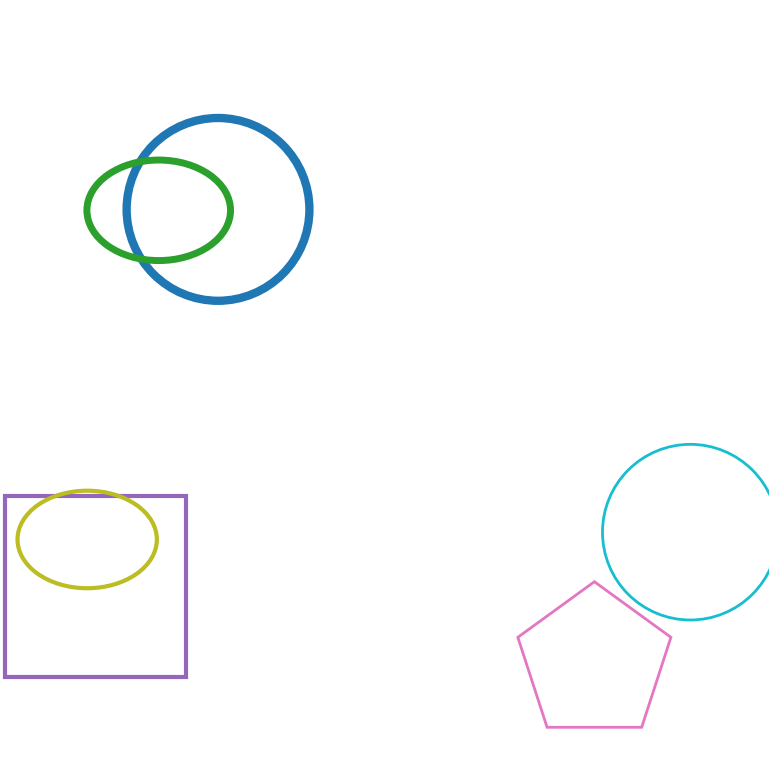[{"shape": "circle", "thickness": 3, "radius": 0.59, "center": [0.283, 0.728]}, {"shape": "oval", "thickness": 2.5, "radius": 0.47, "center": [0.206, 0.727]}, {"shape": "square", "thickness": 1.5, "radius": 0.59, "center": [0.124, 0.238]}, {"shape": "pentagon", "thickness": 1, "radius": 0.52, "center": [0.772, 0.14]}, {"shape": "oval", "thickness": 1.5, "radius": 0.45, "center": [0.113, 0.299]}, {"shape": "circle", "thickness": 1, "radius": 0.57, "center": [0.897, 0.309]}]